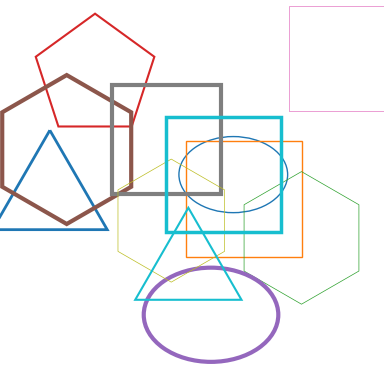[{"shape": "oval", "thickness": 1, "radius": 0.71, "center": [0.606, 0.546]}, {"shape": "triangle", "thickness": 2, "radius": 0.86, "center": [0.129, 0.49]}, {"shape": "square", "thickness": 1, "radius": 0.76, "center": [0.634, 0.482]}, {"shape": "hexagon", "thickness": 0.5, "radius": 0.86, "center": [0.783, 0.382]}, {"shape": "pentagon", "thickness": 1.5, "radius": 0.81, "center": [0.247, 0.802]}, {"shape": "oval", "thickness": 3, "radius": 0.87, "center": [0.548, 0.182]}, {"shape": "hexagon", "thickness": 3, "radius": 0.97, "center": [0.173, 0.612]}, {"shape": "square", "thickness": 0.5, "radius": 0.68, "center": [0.887, 0.849]}, {"shape": "square", "thickness": 3, "radius": 0.71, "center": [0.432, 0.638]}, {"shape": "hexagon", "thickness": 0.5, "radius": 0.8, "center": [0.445, 0.427]}, {"shape": "square", "thickness": 2.5, "radius": 0.75, "center": [0.58, 0.547]}, {"shape": "triangle", "thickness": 1.5, "radius": 0.8, "center": [0.489, 0.301]}]